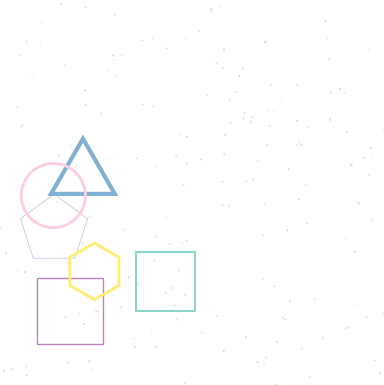[{"shape": "square", "thickness": 1.5, "radius": 0.38, "center": [0.43, 0.269]}, {"shape": "pentagon", "thickness": 0.5, "radius": 0.46, "center": [0.14, 0.404]}, {"shape": "triangle", "thickness": 3, "radius": 0.48, "center": [0.215, 0.544]}, {"shape": "circle", "thickness": 2, "radius": 0.42, "center": [0.139, 0.492]}, {"shape": "square", "thickness": 1, "radius": 0.43, "center": [0.182, 0.192]}, {"shape": "hexagon", "thickness": 2, "radius": 0.37, "center": [0.245, 0.295]}]